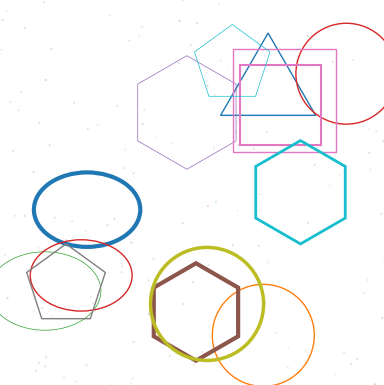[{"shape": "oval", "thickness": 3, "radius": 0.69, "center": [0.226, 0.455]}, {"shape": "triangle", "thickness": 1, "radius": 0.71, "center": [0.696, 0.772]}, {"shape": "circle", "thickness": 1, "radius": 0.66, "center": [0.684, 0.129]}, {"shape": "oval", "thickness": 0.5, "radius": 0.73, "center": [0.117, 0.244]}, {"shape": "circle", "thickness": 1, "radius": 0.66, "center": [0.9, 0.809]}, {"shape": "oval", "thickness": 1, "radius": 0.66, "center": [0.211, 0.285]}, {"shape": "hexagon", "thickness": 0.5, "radius": 0.74, "center": [0.485, 0.708]}, {"shape": "hexagon", "thickness": 3, "radius": 0.63, "center": [0.509, 0.19]}, {"shape": "square", "thickness": 1.5, "radius": 0.52, "center": [0.729, 0.727]}, {"shape": "square", "thickness": 1, "radius": 0.67, "center": [0.739, 0.739]}, {"shape": "pentagon", "thickness": 1, "radius": 0.54, "center": [0.172, 0.259]}, {"shape": "circle", "thickness": 2.5, "radius": 0.73, "center": [0.538, 0.211]}, {"shape": "pentagon", "thickness": 0.5, "radius": 0.52, "center": [0.603, 0.833]}, {"shape": "hexagon", "thickness": 2, "radius": 0.67, "center": [0.78, 0.501]}]